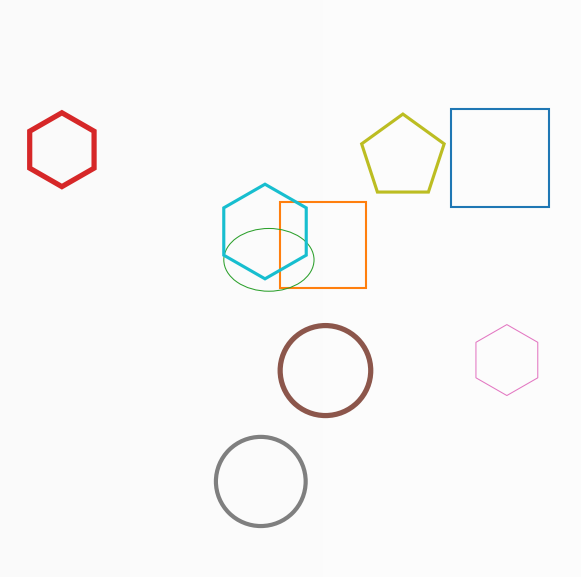[{"shape": "square", "thickness": 1, "radius": 0.42, "center": [0.86, 0.726]}, {"shape": "square", "thickness": 1, "radius": 0.37, "center": [0.556, 0.574]}, {"shape": "oval", "thickness": 0.5, "radius": 0.39, "center": [0.463, 0.549]}, {"shape": "hexagon", "thickness": 2.5, "radius": 0.32, "center": [0.106, 0.74]}, {"shape": "circle", "thickness": 2.5, "radius": 0.39, "center": [0.56, 0.357]}, {"shape": "hexagon", "thickness": 0.5, "radius": 0.31, "center": [0.872, 0.376]}, {"shape": "circle", "thickness": 2, "radius": 0.39, "center": [0.449, 0.165]}, {"shape": "pentagon", "thickness": 1.5, "radius": 0.37, "center": [0.693, 0.727]}, {"shape": "hexagon", "thickness": 1.5, "radius": 0.41, "center": [0.456, 0.598]}]